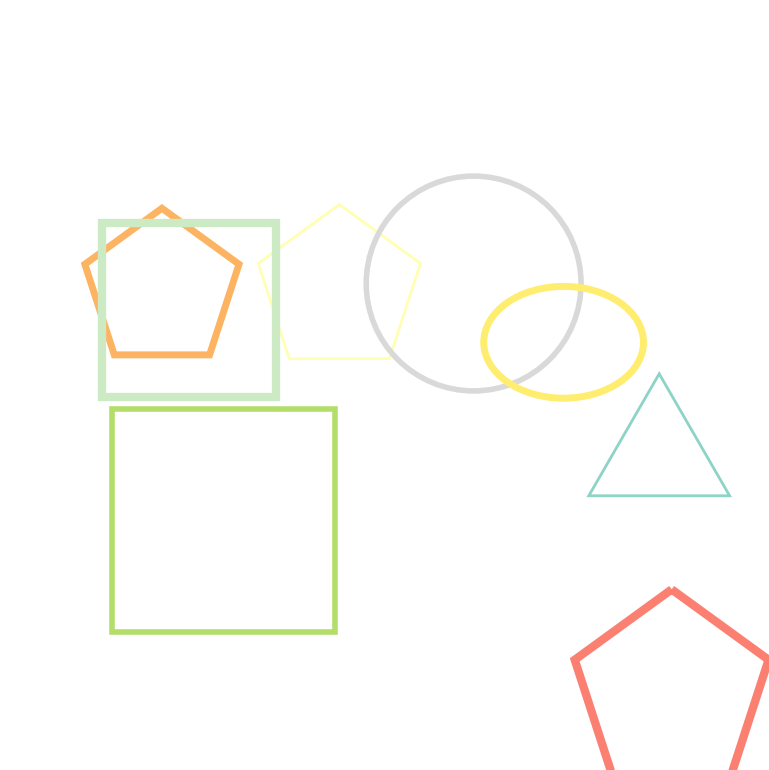[{"shape": "triangle", "thickness": 1, "radius": 0.53, "center": [0.856, 0.409]}, {"shape": "pentagon", "thickness": 1, "radius": 0.55, "center": [0.441, 0.624]}, {"shape": "pentagon", "thickness": 3, "radius": 0.66, "center": [0.872, 0.102]}, {"shape": "pentagon", "thickness": 2.5, "radius": 0.53, "center": [0.21, 0.624]}, {"shape": "square", "thickness": 2, "radius": 0.72, "center": [0.29, 0.323]}, {"shape": "circle", "thickness": 2, "radius": 0.7, "center": [0.615, 0.632]}, {"shape": "square", "thickness": 3, "radius": 0.57, "center": [0.246, 0.598]}, {"shape": "oval", "thickness": 2.5, "radius": 0.52, "center": [0.732, 0.555]}]